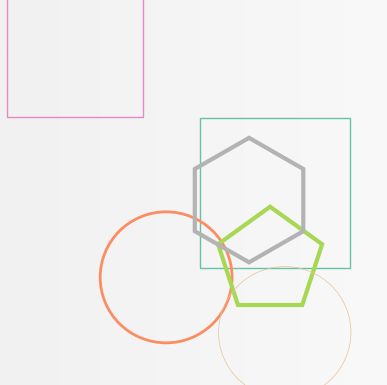[{"shape": "square", "thickness": 1, "radius": 0.97, "center": [0.71, 0.498]}, {"shape": "circle", "thickness": 2, "radius": 0.85, "center": [0.429, 0.28]}, {"shape": "square", "thickness": 1, "radius": 0.88, "center": [0.193, 0.873]}, {"shape": "pentagon", "thickness": 3, "radius": 0.71, "center": [0.697, 0.322]}, {"shape": "circle", "thickness": 0.5, "radius": 0.85, "center": [0.735, 0.137]}, {"shape": "hexagon", "thickness": 3, "radius": 0.81, "center": [0.643, 0.48]}]